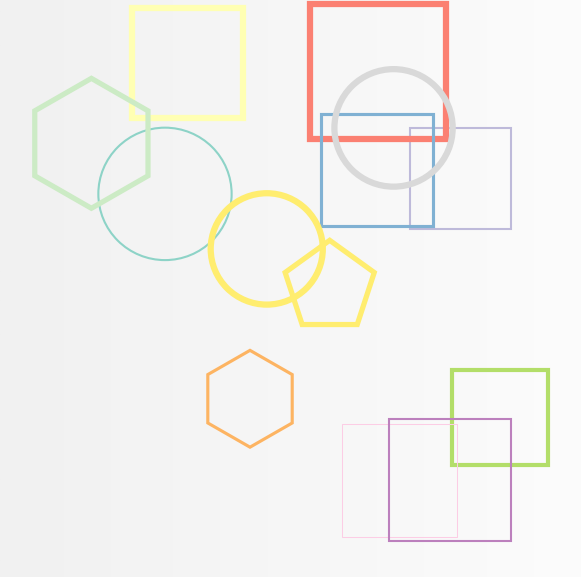[{"shape": "circle", "thickness": 1, "radius": 0.57, "center": [0.284, 0.663]}, {"shape": "square", "thickness": 3, "radius": 0.48, "center": [0.322, 0.89]}, {"shape": "square", "thickness": 1, "radius": 0.43, "center": [0.792, 0.69]}, {"shape": "square", "thickness": 3, "radius": 0.59, "center": [0.651, 0.876]}, {"shape": "square", "thickness": 1.5, "radius": 0.48, "center": [0.648, 0.705]}, {"shape": "hexagon", "thickness": 1.5, "radius": 0.42, "center": [0.43, 0.309]}, {"shape": "square", "thickness": 2, "radius": 0.41, "center": [0.86, 0.275]}, {"shape": "square", "thickness": 0.5, "radius": 0.49, "center": [0.687, 0.167]}, {"shape": "circle", "thickness": 3, "radius": 0.51, "center": [0.677, 0.778]}, {"shape": "square", "thickness": 1, "radius": 0.53, "center": [0.775, 0.168]}, {"shape": "hexagon", "thickness": 2.5, "radius": 0.56, "center": [0.157, 0.751]}, {"shape": "pentagon", "thickness": 2.5, "radius": 0.4, "center": [0.567, 0.502]}, {"shape": "circle", "thickness": 3, "radius": 0.48, "center": [0.459, 0.568]}]